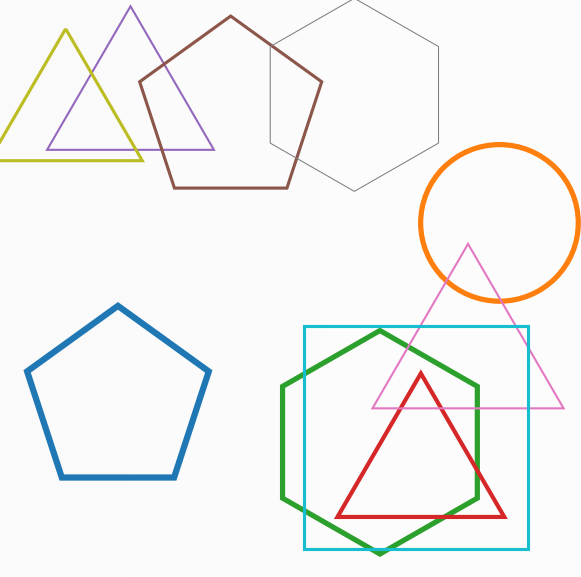[{"shape": "pentagon", "thickness": 3, "radius": 0.82, "center": [0.203, 0.305]}, {"shape": "circle", "thickness": 2.5, "radius": 0.68, "center": [0.859, 0.613]}, {"shape": "hexagon", "thickness": 2.5, "radius": 0.97, "center": [0.654, 0.233]}, {"shape": "triangle", "thickness": 2, "radius": 0.83, "center": [0.724, 0.187]}, {"shape": "triangle", "thickness": 1, "radius": 0.83, "center": [0.225, 0.823]}, {"shape": "pentagon", "thickness": 1.5, "radius": 0.82, "center": [0.397, 0.807]}, {"shape": "triangle", "thickness": 1, "radius": 0.95, "center": [0.805, 0.387]}, {"shape": "hexagon", "thickness": 0.5, "radius": 0.84, "center": [0.61, 0.835]}, {"shape": "triangle", "thickness": 1.5, "radius": 0.76, "center": [0.113, 0.797]}, {"shape": "square", "thickness": 1.5, "radius": 0.97, "center": [0.716, 0.242]}]